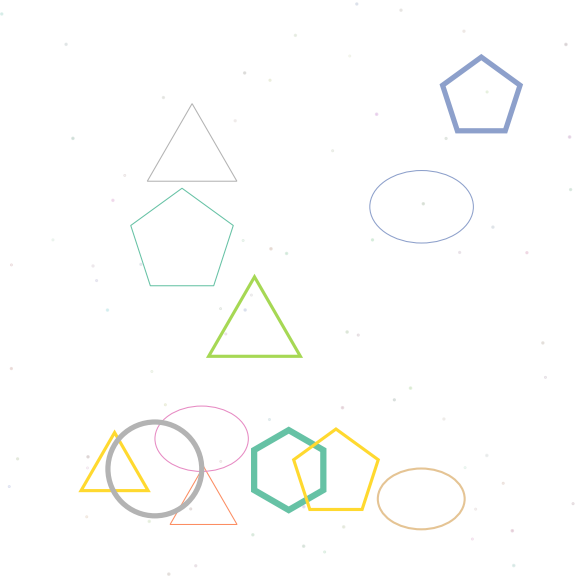[{"shape": "pentagon", "thickness": 0.5, "radius": 0.47, "center": [0.315, 0.58]}, {"shape": "hexagon", "thickness": 3, "radius": 0.35, "center": [0.5, 0.185]}, {"shape": "triangle", "thickness": 0.5, "radius": 0.33, "center": [0.352, 0.124]}, {"shape": "pentagon", "thickness": 2.5, "radius": 0.35, "center": [0.833, 0.83]}, {"shape": "oval", "thickness": 0.5, "radius": 0.45, "center": [0.73, 0.641]}, {"shape": "oval", "thickness": 0.5, "radius": 0.4, "center": [0.349, 0.239]}, {"shape": "triangle", "thickness": 1.5, "radius": 0.46, "center": [0.441, 0.428]}, {"shape": "triangle", "thickness": 1.5, "radius": 0.34, "center": [0.198, 0.183]}, {"shape": "pentagon", "thickness": 1.5, "radius": 0.38, "center": [0.582, 0.179]}, {"shape": "oval", "thickness": 1, "radius": 0.38, "center": [0.729, 0.135]}, {"shape": "triangle", "thickness": 0.5, "radius": 0.45, "center": [0.333, 0.73]}, {"shape": "circle", "thickness": 2.5, "radius": 0.41, "center": [0.268, 0.187]}]